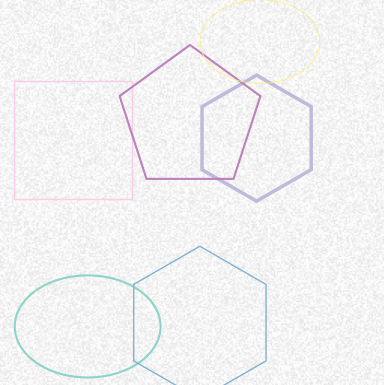[{"shape": "oval", "thickness": 1.5, "radius": 0.95, "center": [0.228, 0.152]}, {"shape": "hexagon", "thickness": 2.5, "radius": 0.82, "center": [0.667, 0.641]}, {"shape": "hexagon", "thickness": 1, "radius": 0.99, "center": [0.519, 0.162]}, {"shape": "square", "thickness": 1, "radius": 0.77, "center": [0.189, 0.636]}, {"shape": "pentagon", "thickness": 1.5, "radius": 0.96, "center": [0.494, 0.691]}, {"shape": "oval", "thickness": 0.5, "radius": 0.78, "center": [0.675, 0.892]}]